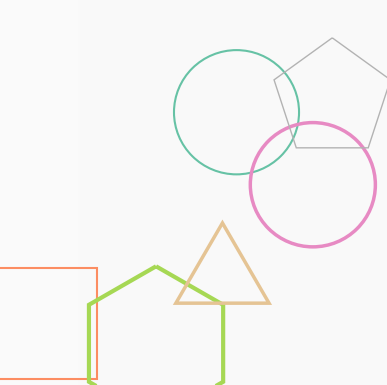[{"shape": "circle", "thickness": 1.5, "radius": 0.81, "center": [0.61, 0.708]}, {"shape": "square", "thickness": 1.5, "radius": 0.72, "center": [0.106, 0.16]}, {"shape": "circle", "thickness": 2.5, "radius": 0.81, "center": [0.807, 0.52]}, {"shape": "hexagon", "thickness": 3, "radius": 1.0, "center": [0.403, 0.108]}, {"shape": "triangle", "thickness": 2.5, "radius": 0.69, "center": [0.574, 0.282]}, {"shape": "pentagon", "thickness": 1, "radius": 0.79, "center": [0.857, 0.744]}]